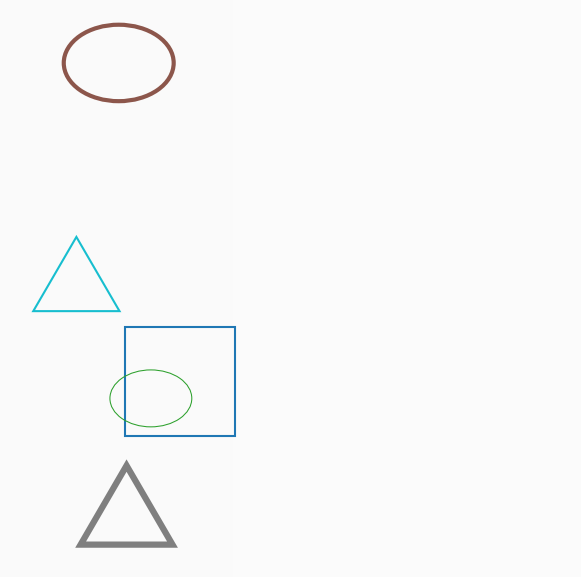[{"shape": "square", "thickness": 1, "radius": 0.47, "center": [0.31, 0.338]}, {"shape": "oval", "thickness": 0.5, "radius": 0.35, "center": [0.26, 0.309]}, {"shape": "oval", "thickness": 2, "radius": 0.47, "center": [0.204, 0.89]}, {"shape": "triangle", "thickness": 3, "radius": 0.46, "center": [0.218, 0.102]}, {"shape": "triangle", "thickness": 1, "radius": 0.43, "center": [0.131, 0.503]}]